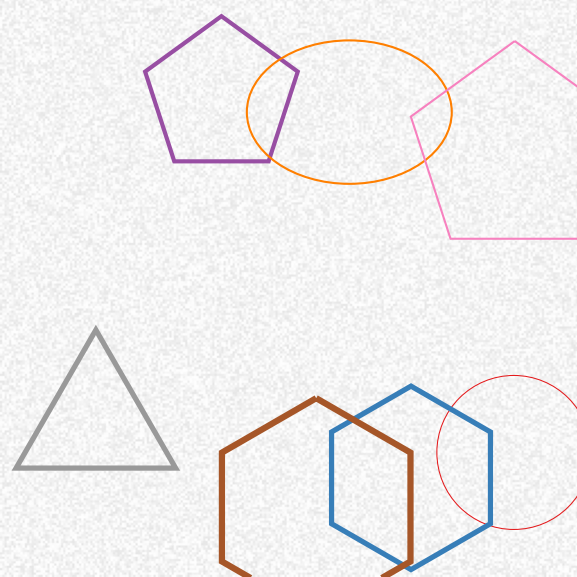[{"shape": "circle", "thickness": 0.5, "radius": 0.67, "center": [0.89, 0.216]}, {"shape": "hexagon", "thickness": 2.5, "radius": 0.79, "center": [0.712, 0.172]}, {"shape": "pentagon", "thickness": 2, "radius": 0.69, "center": [0.383, 0.832]}, {"shape": "oval", "thickness": 1, "radius": 0.89, "center": [0.605, 0.805]}, {"shape": "hexagon", "thickness": 3, "radius": 0.94, "center": [0.548, 0.121]}, {"shape": "pentagon", "thickness": 1, "radius": 0.95, "center": [0.891, 0.739]}, {"shape": "triangle", "thickness": 2.5, "radius": 0.8, "center": [0.166, 0.268]}]